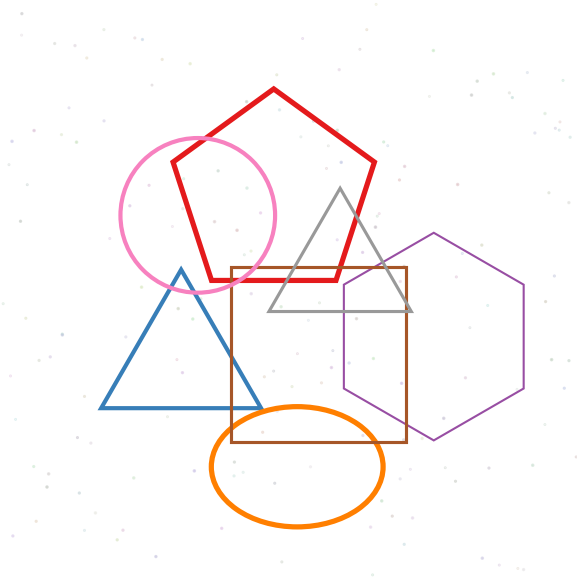[{"shape": "pentagon", "thickness": 2.5, "radius": 0.92, "center": [0.474, 0.662]}, {"shape": "triangle", "thickness": 2, "radius": 0.8, "center": [0.314, 0.372]}, {"shape": "hexagon", "thickness": 1, "radius": 0.9, "center": [0.751, 0.416]}, {"shape": "oval", "thickness": 2.5, "radius": 0.74, "center": [0.515, 0.191]}, {"shape": "square", "thickness": 1.5, "radius": 0.76, "center": [0.551, 0.385]}, {"shape": "circle", "thickness": 2, "radius": 0.67, "center": [0.342, 0.626]}, {"shape": "triangle", "thickness": 1.5, "radius": 0.71, "center": [0.589, 0.531]}]